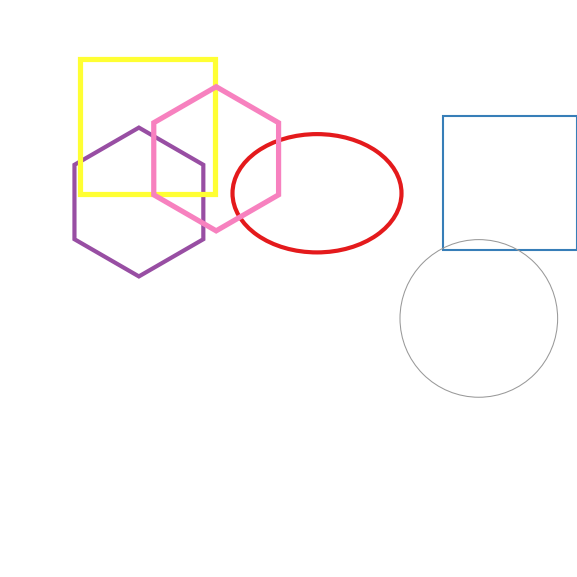[{"shape": "oval", "thickness": 2, "radius": 0.73, "center": [0.549, 0.664]}, {"shape": "square", "thickness": 1, "radius": 0.58, "center": [0.884, 0.683]}, {"shape": "hexagon", "thickness": 2, "radius": 0.64, "center": [0.241, 0.649]}, {"shape": "square", "thickness": 2.5, "radius": 0.58, "center": [0.256, 0.78]}, {"shape": "hexagon", "thickness": 2.5, "radius": 0.62, "center": [0.374, 0.724]}, {"shape": "circle", "thickness": 0.5, "radius": 0.68, "center": [0.829, 0.448]}]